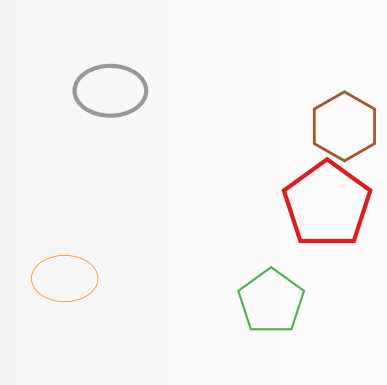[{"shape": "pentagon", "thickness": 3, "radius": 0.59, "center": [0.844, 0.469]}, {"shape": "pentagon", "thickness": 1.5, "radius": 0.45, "center": [0.7, 0.217]}, {"shape": "oval", "thickness": 0.5, "radius": 0.43, "center": [0.167, 0.277]}, {"shape": "hexagon", "thickness": 2, "radius": 0.45, "center": [0.889, 0.672]}, {"shape": "oval", "thickness": 3, "radius": 0.46, "center": [0.285, 0.764]}]